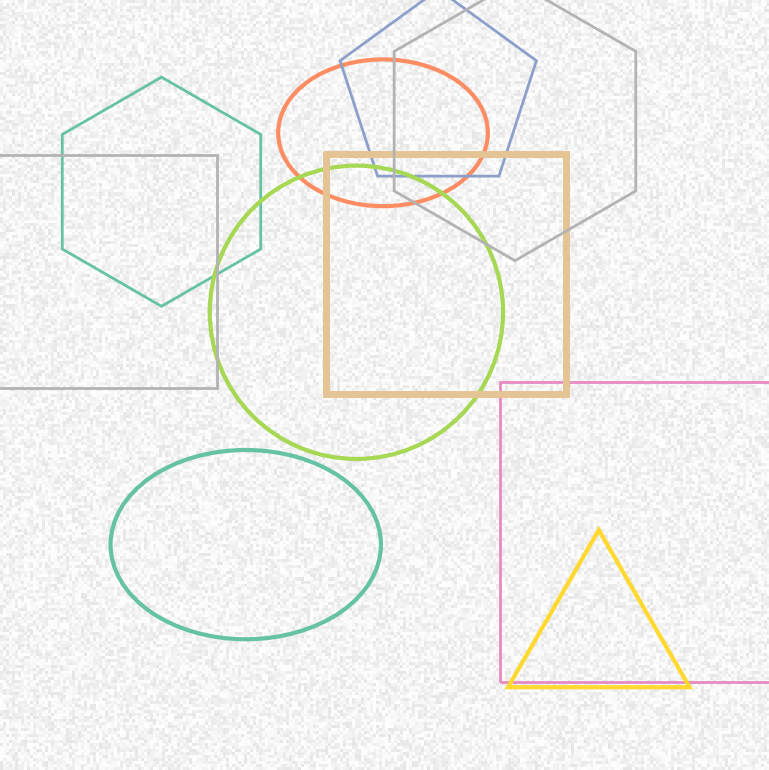[{"shape": "hexagon", "thickness": 1, "radius": 0.74, "center": [0.21, 0.751]}, {"shape": "oval", "thickness": 1.5, "radius": 0.88, "center": [0.319, 0.293]}, {"shape": "oval", "thickness": 1.5, "radius": 0.68, "center": [0.497, 0.828]}, {"shape": "pentagon", "thickness": 1, "radius": 0.67, "center": [0.569, 0.88]}, {"shape": "square", "thickness": 1, "radius": 0.97, "center": [0.845, 0.309]}, {"shape": "circle", "thickness": 1.5, "radius": 0.95, "center": [0.463, 0.594]}, {"shape": "triangle", "thickness": 1.5, "radius": 0.68, "center": [0.778, 0.176]}, {"shape": "square", "thickness": 2.5, "radius": 0.78, "center": [0.579, 0.644]}, {"shape": "square", "thickness": 1, "radius": 0.76, "center": [0.13, 0.647]}, {"shape": "hexagon", "thickness": 1, "radius": 0.91, "center": [0.669, 0.843]}]